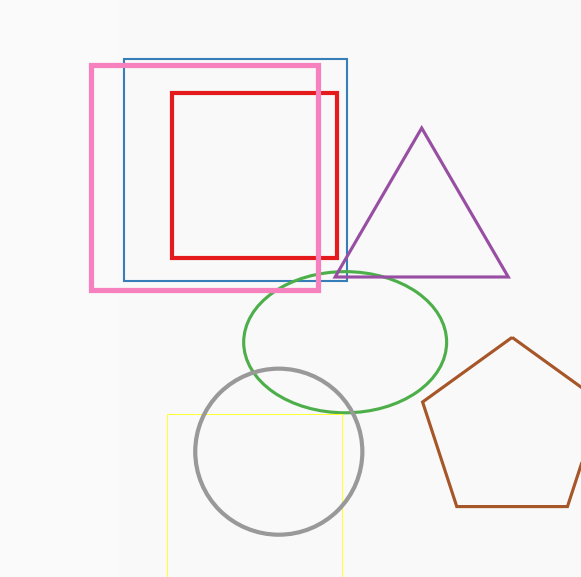[{"shape": "square", "thickness": 2, "radius": 0.71, "center": [0.438, 0.696]}, {"shape": "square", "thickness": 1, "radius": 0.96, "center": [0.405, 0.704]}, {"shape": "oval", "thickness": 1.5, "radius": 0.87, "center": [0.594, 0.407]}, {"shape": "triangle", "thickness": 1.5, "radius": 0.86, "center": [0.726, 0.605]}, {"shape": "square", "thickness": 0.5, "radius": 0.75, "center": [0.438, 0.132]}, {"shape": "pentagon", "thickness": 1.5, "radius": 0.81, "center": [0.881, 0.253]}, {"shape": "square", "thickness": 2.5, "radius": 0.97, "center": [0.352, 0.692]}, {"shape": "circle", "thickness": 2, "radius": 0.72, "center": [0.48, 0.217]}]